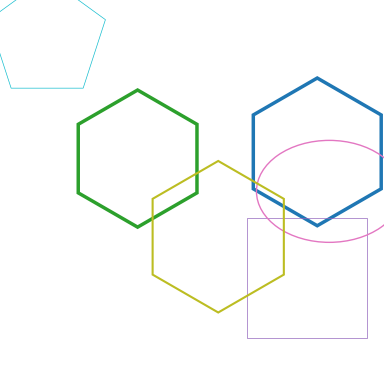[{"shape": "hexagon", "thickness": 2.5, "radius": 0.96, "center": [0.824, 0.606]}, {"shape": "hexagon", "thickness": 2.5, "radius": 0.89, "center": [0.357, 0.588]}, {"shape": "square", "thickness": 0.5, "radius": 0.78, "center": [0.798, 0.277]}, {"shape": "oval", "thickness": 1, "radius": 0.95, "center": [0.855, 0.503]}, {"shape": "hexagon", "thickness": 1.5, "radius": 0.98, "center": [0.567, 0.385]}, {"shape": "pentagon", "thickness": 0.5, "radius": 0.8, "center": [0.122, 0.9]}]